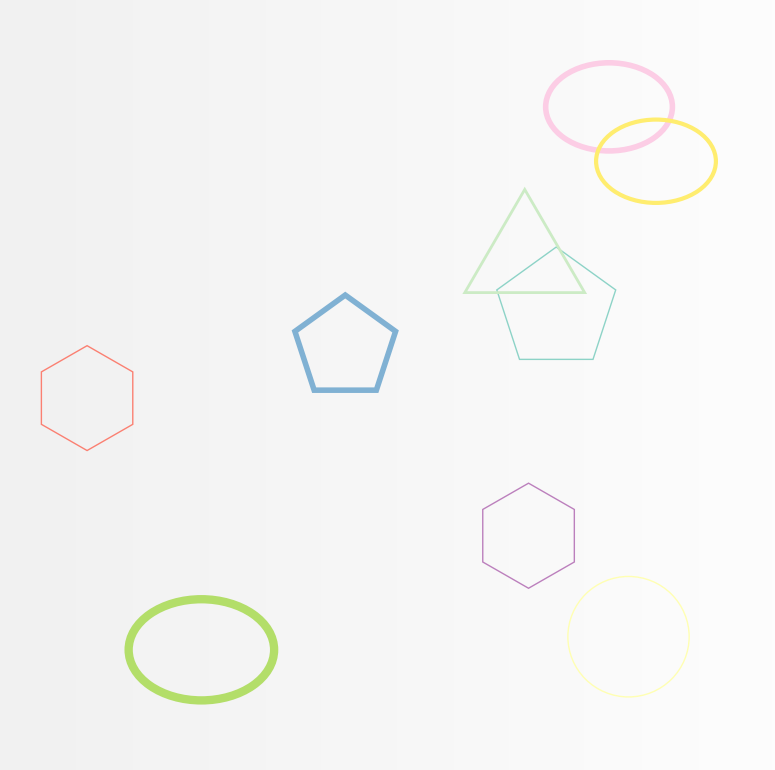[{"shape": "pentagon", "thickness": 0.5, "radius": 0.4, "center": [0.718, 0.599]}, {"shape": "circle", "thickness": 0.5, "radius": 0.39, "center": [0.811, 0.173]}, {"shape": "hexagon", "thickness": 0.5, "radius": 0.34, "center": [0.112, 0.483]}, {"shape": "pentagon", "thickness": 2, "radius": 0.34, "center": [0.445, 0.549]}, {"shape": "oval", "thickness": 3, "radius": 0.47, "center": [0.26, 0.156]}, {"shape": "oval", "thickness": 2, "radius": 0.41, "center": [0.786, 0.861]}, {"shape": "hexagon", "thickness": 0.5, "radius": 0.34, "center": [0.682, 0.304]}, {"shape": "triangle", "thickness": 1, "radius": 0.45, "center": [0.677, 0.665]}, {"shape": "oval", "thickness": 1.5, "radius": 0.39, "center": [0.846, 0.791]}]